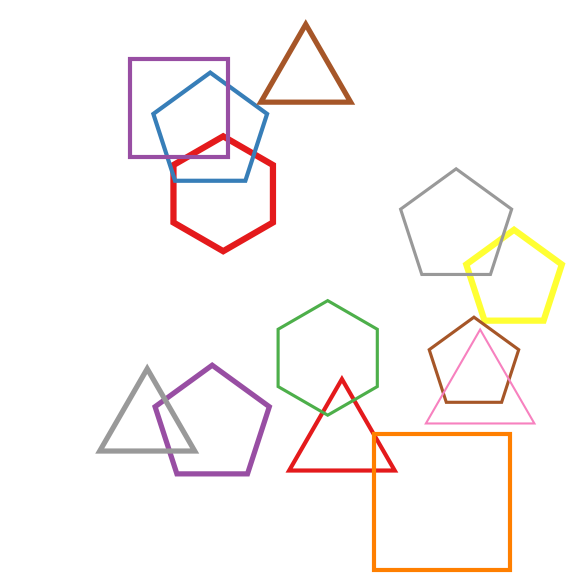[{"shape": "hexagon", "thickness": 3, "radius": 0.5, "center": [0.387, 0.664]}, {"shape": "triangle", "thickness": 2, "radius": 0.53, "center": [0.592, 0.237]}, {"shape": "pentagon", "thickness": 2, "radius": 0.52, "center": [0.364, 0.77]}, {"shape": "hexagon", "thickness": 1.5, "radius": 0.5, "center": [0.567, 0.379]}, {"shape": "square", "thickness": 2, "radius": 0.42, "center": [0.31, 0.812]}, {"shape": "pentagon", "thickness": 2.5, "radius": 0.52, "center": [0.367, 0.263]}, {"shape": "square", "thickness": 2, "radius": 0.59, "center": [0.766, 0.13]}, {"shape": "pentagon", "thickness": 3, "radius": 0.43, "center": [0.89, 0.514]}, {"shape": "triangle", "thickness": 2.5, "radius": 0.45, "center": [0.529, 0.867]}, {"shape": "pentagon", "thickness": 1.5, "radius": 0.41, "center": [0.821, 0.368]}, {"shape": "triangle", "thickness": 1, "radius": 0.54, "center": [0.831, 0.32]}, {"shape": "triangle", "thickness": 2.5, "radius": 0.47, "center": [0.255, 0.266]}, {"shape": "pentagon", "thickness": 1.5, "radius": 0.51, "center": [0.79, 0.606]}]